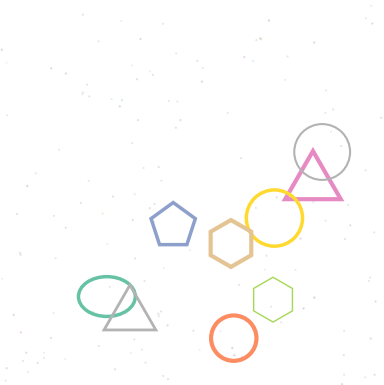[{"shape": "oval", "thickness": 2.5, "radius": 0.37, "center": [0.278, 0.23]}, {"shape": "circle", "thickness": 3, "radius": 0.29, "center": [0.607, 0.122]}, {"shape": "pentagon", "thickness": 2.5, "radius": 0.3, "center": [0.45, 0.413]}, {"shape": "triangle", "thickness": 3, "radius": 0.42, "center": [0.813, 0.524]}, {"shape": "hexagon", "thickness": 1, "radius": 0.29, "center": [0.709, 0.222]}, {"shape": "circle", "thickness": 2.5, "radius": 0.37, "center": [0.713, 0.434]}, {"shape": "hexagon", "thickness": 3, "radius": 0.3, "center": [0.6, 0.368]}, {"shape": "triangle", "thickness": 2, "radius": 0.39, "center": [0.337, 0.182]}, {"shape": "circle", "thickness": 1.5, "radius": 0.36, "center": [0.837, 0.605]}]